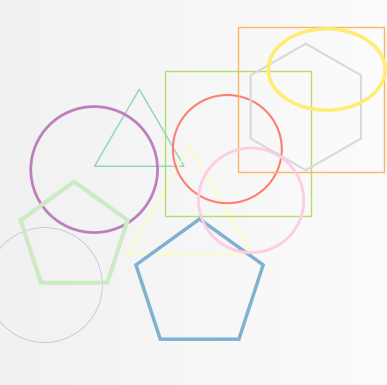[{"shape": "triangle", "thickness": 1, "radius": 0.67, "center": [0.359, 0.635]}, {"shape": "triangle", "thickness": 1, "radius": 0.93, "center": [0.49, 0.433]}, {"shape": "circle", "thickness": 0.5, "radius": 0.75, "center": [0.115, 0.26]}, {"shape": "circle", "thickness": 1.5, "radius": 0.7, "center": [0.587, 0.613]}, {"shape": "pentagon", "thickness": 2.5, "radius": 0.86, "center": [0.515, 0.259]}, {"shape": "square", "thickness": 1, "radius": 0.94, "center": [0.804, 0.741]}, {"shape": "square", "thickness": 1, "radius": 0.94, "center": [0.614, 0.627]}, {"shape": "circle", "thickness": 2, "radius": 0.68, "center": [0.648, 0.48]}, {"shape": "hexagon", "thickness": 1.5, "radius": 0.82, "center": [0.789, 0.722]}, {"shape": "circle", "thickness": 2, "radius": 0.82, "center": [0.243, 0.56]}, {"shape": "pentagon", "thickness": 3, "radius": 0.73, "center": [0.191, 0.383]}, {"shape": "oval", "thickness": 2.5, "radius": 0.75, "center": [0.843, 0.82]}]